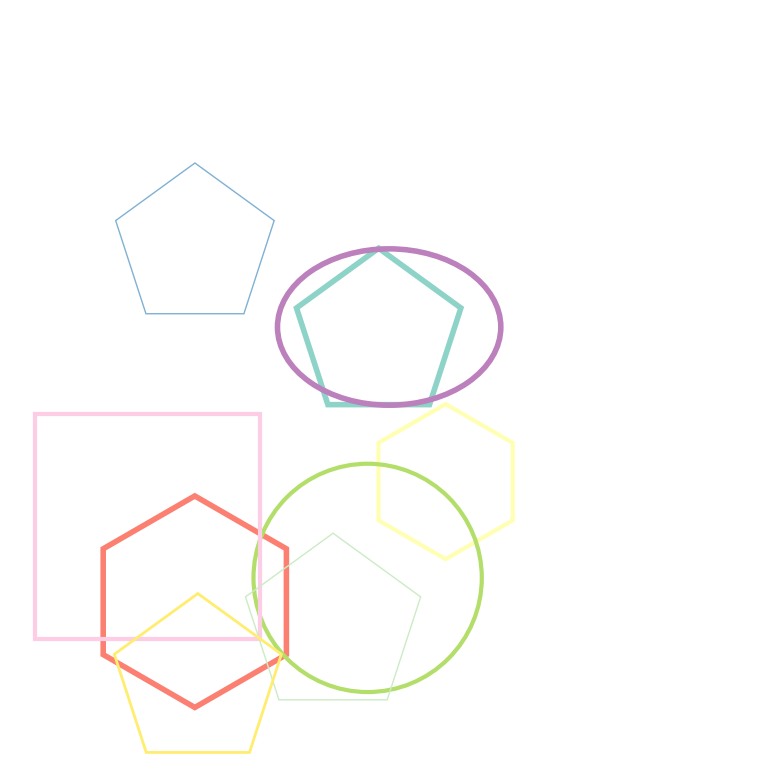[{"shape": "pentagon", "thickness": 2, "radius": 0.56, "center": [0.492, 0.565]}, {"shape": "hexagon", "thickness": 1.5, "radius": 0.5, "center": [0.579, 0.375]}, {"shape": "hexagon", "thickness": 2, "radius": 0.69, "center": [0.253, 0.219]}, {"shape": "pentagon", "thickness": 0.5, "radius": 0.54, "center": [0.253, 0.68]}, {"shape": "circle", "thickness": 1.5, "radius": 0.74, "center": [0.477, 0.249]}, {"shape": "square", "thickness": 1.5, "radius": 0.73, "center": [0.192, 0.316]}, {"shape": "oval", "thickness": 2, "radius": 0.73, "center": [0.505, 0.575]}, {"shape": "pentagon", "thickness": 0.5, "radius": 0.6, "center": [0.433, 0.188]}, {"shape": "pentagon", "thickness": 1, "radius": 0.57, "center": [0.257, 0.115]}]